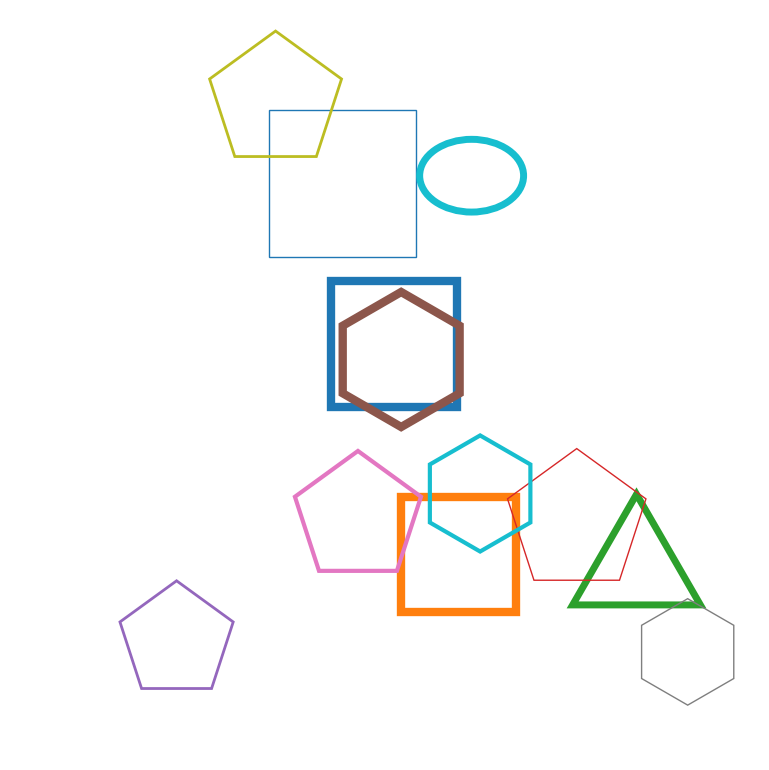[{"shape": "square", "thickness": 0.5, "radius": 0.48, "center": [0.445, 0.762]}, {"shape": "square", "thickness": 3, "radius": 0.41, "center": [0.511, 0.553]}, {"shape": "square", "thickness": 3, "radius": 0.37, "center": [0.596, 0.279]}, {"shape": "triangle", "thickness": 2.5, "radius": 0.48, "center": [0.827, 0.262]}, {"shape": "pentagon", "thickness": 0.5, "radius": 0.47, "center": [0.749, 0.323]}, {"shape": "pentagon", "thickness": 1, "radius": 0.39, "center": [0.229, 0.168]}, {"shape": "hexagon", "thickness": 3, "radius": 0.44, "center": [0.521, 0.533]}, {"shape": "pentagon", "thickness": 1.5, "radius": 0.43, "center": [0.465, 0.328]}, {"shape": "hexagon", "thickness": 0.5, "radius": 0.35, "center": [0.893, 0.153]}, {"shape": "pentagon", "thickness": 1, "radius": 0.45, "center": [0.358, 0.87]}, {"shape": "oval", "thickness": 2.5, "radius": 0.34, "center": [0.613, 0.772]}, {"shape": "hexagon", "thickness": 1.5, "radius": 0.38, "center": [0.624, 0.359]}]